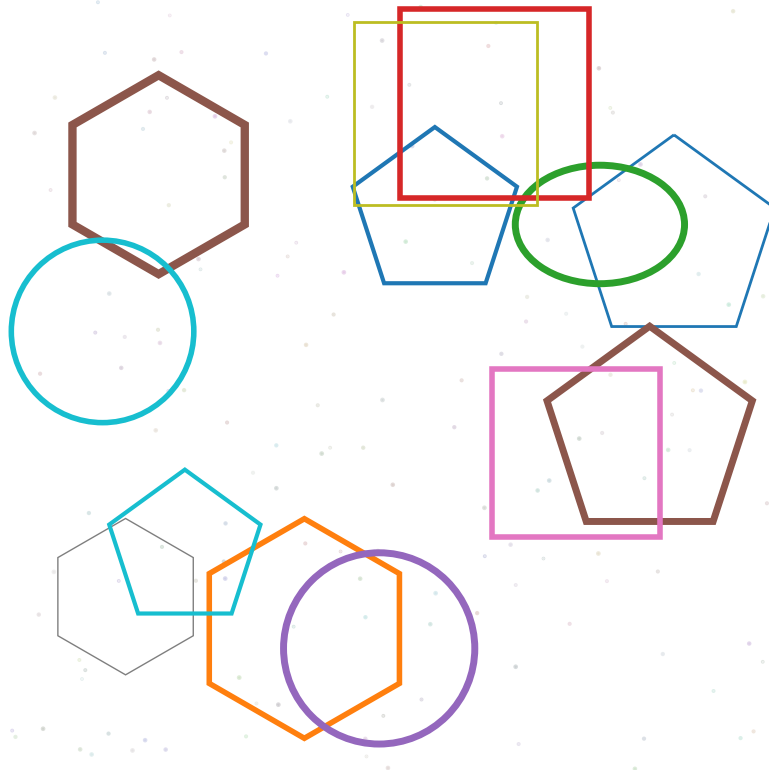[{"shape": "pentagon", "thickness": 1, "radius": 0.69, "center": [0.875, 0.687]}, {"shape": "pentagon", "thickness": 1.5, "radius": 0.56, "center": [0.565, 0.723]}, {"shape": "hexagon", "thickness": 2, "radius": 0.71, "center": [0.395, 0.184]}, {"shape": "oval", "thickness": 2.5, "radius": 0.55, "center": [0.779, 0.708]}, {"shape": "square", "thickness": 2, "radius": 0.61, "center": [0.642, 0.866]}, {"shape": "circle", "thickness": 2.5, "radius": 0.62, "center": [0.492, 0.158]}, {"shape": "pentagon", "thickness": 2.5, "radius": 0.7, "center": [0.844, 0.436]}, {"shape": "hexagon", "thickness": 3, "radius": 0.65, "center": [0.206, 0.773]}, {"shape": "square", "thickness": 2, "radius": 0.55, "center": [0.748, 0.411]}, {"shape": "hexagon", "thickness": 0.5, "radius": 0.51, "center": [0.163, 0.225]}, {"shape": "square", "thickness": 1, "radius": 0.59, "center": [0.579, 0.853]}, {"shape": "circle", "thickness": 2, "radius": 0.59, "center": [0.133, 0.57]}, {"shape": "pentagon", "thickness": 1.5, "radius": 0.52, "center": [0.24, 0.287]}]